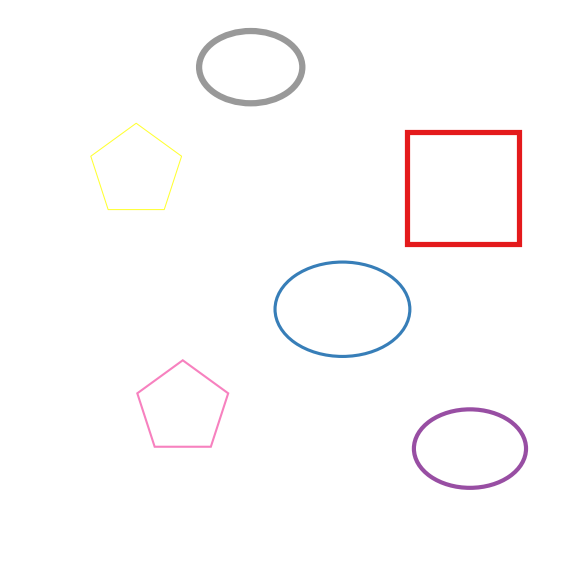[{"shape": "square", "thickness": 2.5, "radius": 0.49, "center": [0.802, 0.673]}, {"shape": "oval", "thickness": 1.5, "radius": 0.58, "center": [0.593, 0.464]}, {"shape": "oval", "thickness": 2, "radius": 0.49, "center": [0.814, 0.222]}, {"shape": "pentagon", "thickness": 0.5, "radius": 0.41, "center": [0.236, 0.703]}, {"shape": "pentagon", "thickness": 1, "radius": 0.41, "center": [0.316, 0.292]}, {"shape": "oval", "thickness": 3, "radius": 0.45, "center": [0.434, 0.883]}]